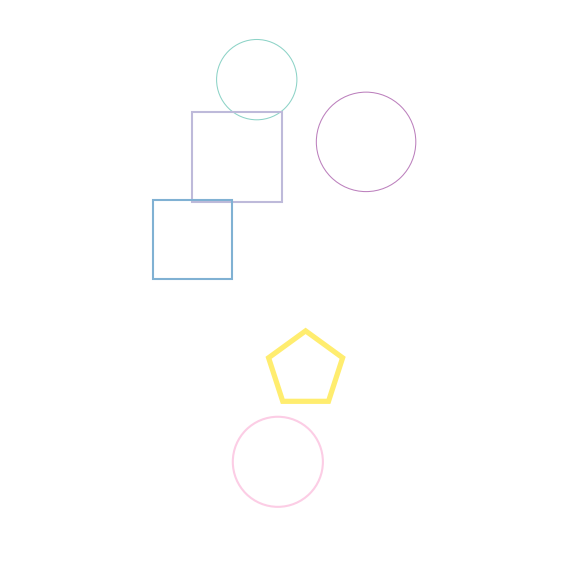[{"shape": "circle", "thickness": 0.5, "radius": 0.35, "center": [0.445, 0.861]}, {"shape": "square", "thickness": 1, "radius": 0.39, "center": [0.411, 0.727]}, {"shape": "square", "thickness": 1, "radius": 0.34, "center": [0.334, 0.585]}, {"shape": "circle", "thickness": 1, "radius": 0.39, "center": [0.481, 0.199]}, {"shape": "circle", "thickness": 0.5, "radius": 0.43, "center": [0.634, 0.753]}, {"shape": "pentagon", "thickness": 2.5, "radius": 0.34, "center": [0.529, 0.359]}]